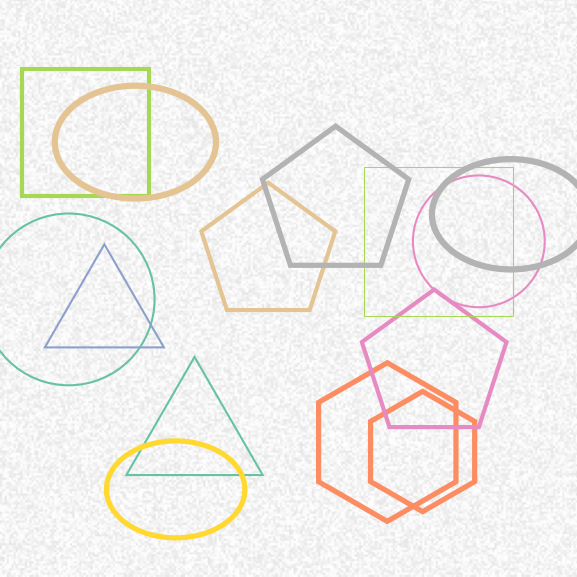[{"shape": "circle", "thickness": 1, "radius": 0.74, "center": [0.119, 0.481]}, {"shape": "triangle", "thickness": 1, "radius": 0.68, "center": [0.337, 0.245]}, {"shape": "hexagon", "thickness": 2.5, "radius": 0.69, "center": [0.671, 0.234]}, {"shape": "hexagon", "thickness": 2.5, "radius": 0.52, "center": [0.732, 0.217]}, {"shape": "triangle", "thickness": 1, "radius": 0.6, "center": [0.181, 0.457]}, {"shape": "pentagon", "thickness": 2, "radius": 0.66, "center": [0.752, 0.366]}, {"shape": "circle", "thickness": 1, "radius": 0.57, "center": [0.829, 0.581]}, {"shape": "square", "thickness": 2, "radius": 0.55, "center": [0.148, 0.769]}, {"shape": "square", "thickness": 0.5, "radius": 0.64, "center": [0.759, 0.581]}, {"shape": "oval", "thickness": 2.5, "radius": 0.6, "center": [0.304, 0.152]}, {"shape": "pentagon", "thickness": 2, "radius": 0.61, "center": [0.465, 0.561]}, {"shape": "oval", "thickness": 3, "radius": 0.7, "center": [0.234, 0.753]}, {"shape": "pentagon", "thickness": 2.5, "radius": 0.67, "center": [0.581, 0.647]}, {"shape": "oval", "thickness": 3, "radius": 0.68, "center": [0.884, 0.628]}]